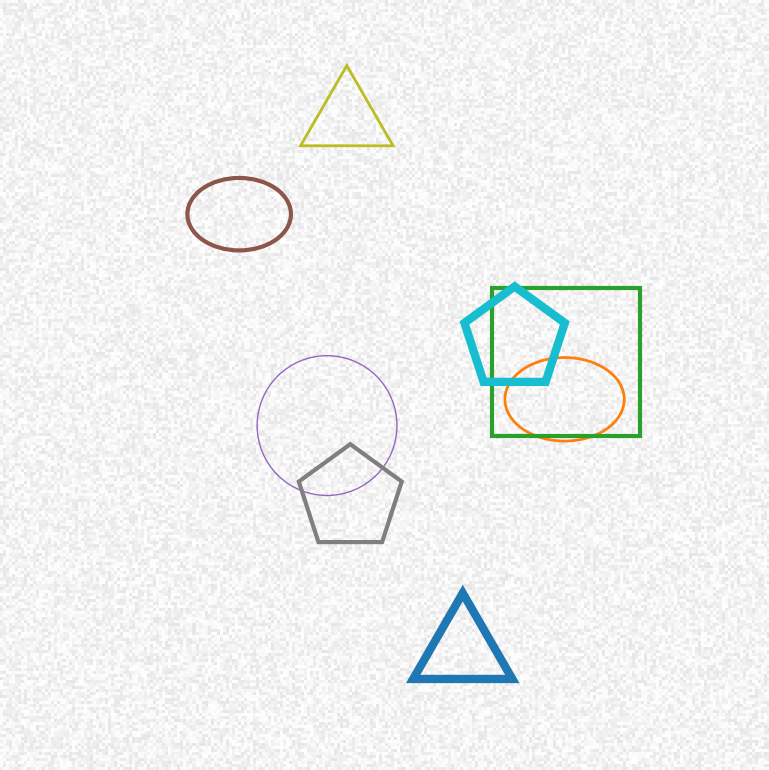[{"shape": "triangle", "thickness": 3, "radius": 0.37, "center": [0.601, 0.155]}, {"shape": "oval", "thickness": 1, "radius": 0.39, "center": [0.733, 0.481]}, {"shape": "square", "thickness": 1.5, "radius": 0.48, "center": [0.735, 0.53]}, {"shape": "circle", "thickness": 0.5, "radius": 0.45, "center": [0.425, 0.447]}, {"shape": "oval", "thickness": 1.5, "radius": 0.34, "center": [0.311, 0.722]}, {"shape": "pentagon", "thickness": 1.5, "radius": 0.35, "center": [0.455, 0.353]}, {"shape": "triangle", "thickness": 1, "radius": 0.35, "center": [0.45, 0.845]}, {"shape": "pentagon", "thickness": 3, "radius": 0.34, "center": [0.668, 0.559]}]